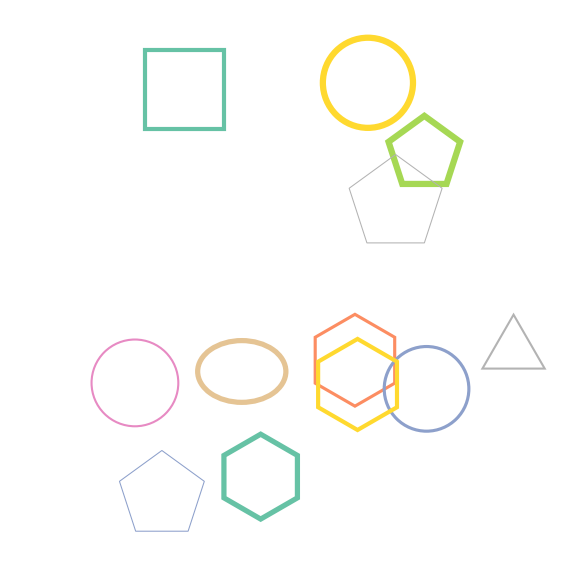[{"shape": "hexagon", "thickness": 2.5, "radius": 0.37, "center": [0.451, 0.174]}, {"shape": "square", "thickness": 2, "radius": 0.34, "center": [0.319, 0.844]}, {"shape": "hexagon", "thickness": 1.5, "radius": 0.4, "center": [0.615, 0.375]}, {"shape": "circle", "thickness": 1.5, "radius": 0.37, "center": [0.739, 0.326]}, {"shape": "pentagon", "thickness": 0.5, "radius": 0.39, "center": [0.28, 0.142]}, {"shape": "circle", "thickness": 1, "radius": 0.38, "center": [0.234, 0.336]}, {"shape": "pentagon", "thickness": 3, "radius": 0.33, "center": [0.735, 0.733]}, {"shape": "hexagon", "thickness": 2, "radius": 0.39, "center": [0.619, 0.333]}, {"shape": "circle", "thickness": 3, "radius": 0.39, "center": [0.637, 0.856]}, {"shape": "oval", "thickness": 2.5, "radius": 0.38, "center": [0.419, 0.356]}, {"shape": "triangle", "thickness": 1, "radius": 0.31, "center": [0.889, 0.392]}, {"shape": "pentagon", "thickness": 0.5, "radius": 0.42, "center": [0.685, 0.647]}]